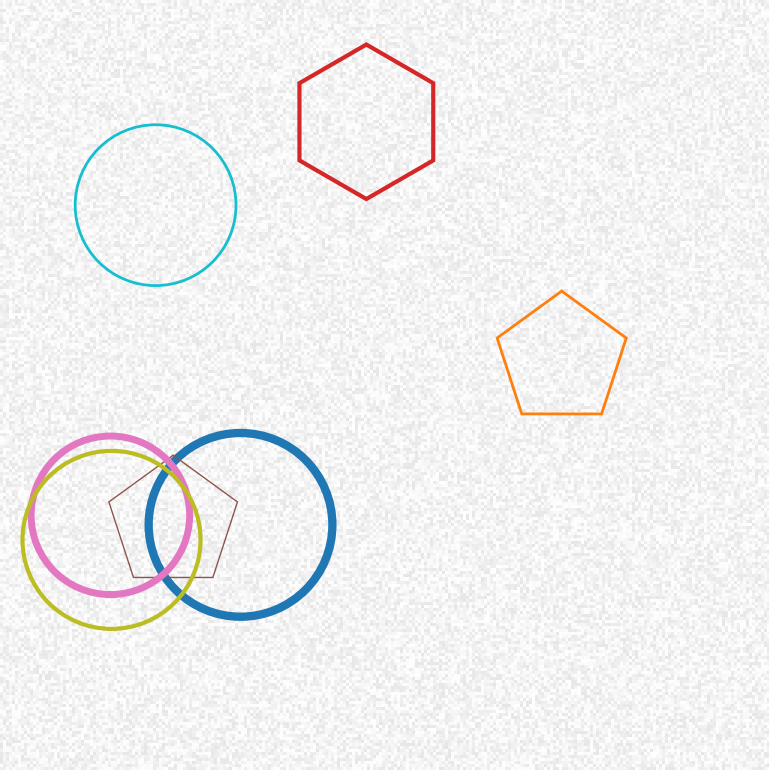[{"shape": "circle", "thickness": 3, "radius": 0.6, "center": [0.312, 0.318]}, {"shape": "pentagon", "thickness": 1, "radius": 0.44, "center": [0.729, 0.534]}, {"shape": "hexagon", "thickness": 1.5, "radius": 0.5, "center": [0.476, 0.842]}, {"shape": "pentagon", "thickness": 0.5, "radius": 0.44, "center": [0.225, 0.321]}, {"shape": "circle", "thickness": 2.5, "radius": 0.51, "center": [0.143, 0.331]}, {"shape": "circle", "thickness": 1.5, "radius": 0.58, "center": [0.145, 0.299]}, {"shape": "circle", "thickness": 1, "radius": 0.52, "center": [0.202, 0.734]}]